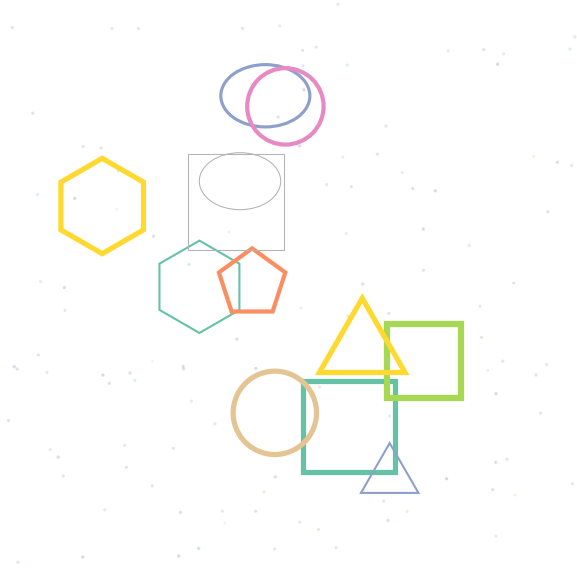[{"shape": "square", "thickness": 2.5, "radius": 0.4, "center": [0.604, 0.261]}, {"shape": "hexagon", "thickness": 1, "radius": 0.4, "center": [0.345, 0.503]}, {"shape": "pentagon", "thickness": 2, "radius": 0.3, "center": [0.437, 0.509]}, {"shape": "oval", "thickness": 1.5, "radius": 0.39, "center": [0.459, 0.833]}, {"shape": "triangle", "thickness": 1, "radius": 0.29, "center": [0.675, 0.174]}, {"shape": "circle", "thickness": 2, "radius": 0.33, "center": [0.494, 0.815]}, {"shape": "square", "thickness": 3, "radius": 0.32, "center": [0.735, 0.374]}, {"shape": "hexagon", "thickness": 2.5, "radius": 0.41, "center": [0.177, 0.642]}, {"shape": "triangle", "thickness": 2.5, "radius": 0.43, "center": [0.627, 0.397]}, {"shape": "circle", "thickness": 2.5, "radius": 0.36, "center": [0.476, 0.284]}, {"shape": "oval", "thickness": 0.5, "radius": 0.35, "center": [0.416, 0.685]}, {"shape": "square", "thickness": 0.5, "radius": 0.42, "center": [0.409, 0.649]}]